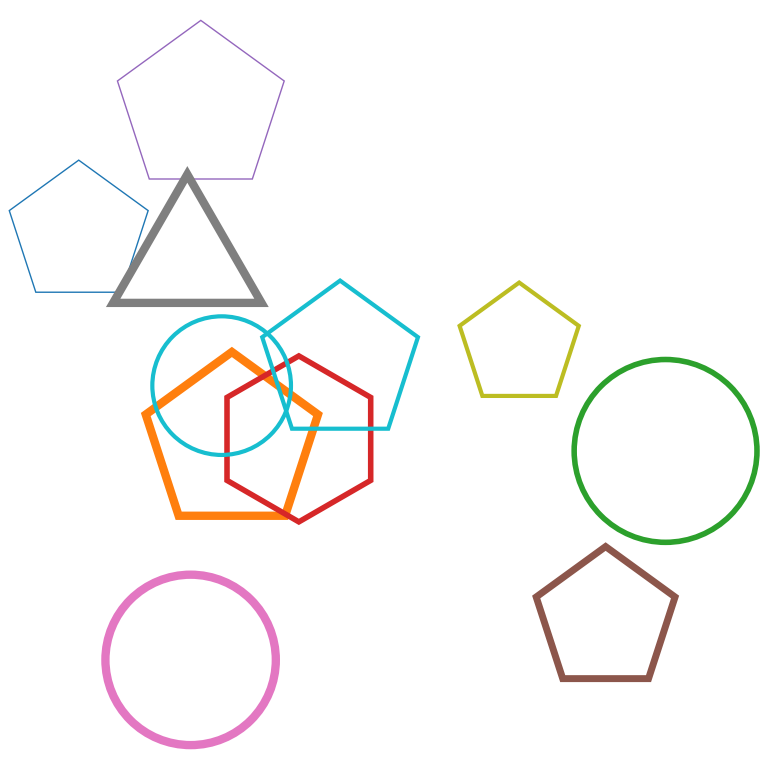[{"shape": "pentagon", "thickness": 0.5, "radius": 0.47, "center": [0.102, 0.697]}, {"shape": "pentagon", "thickness": 3, "radius": 0.59, "center": [0.301, 0.425]}, {"shape": "circle", "thickness": 2, "radius": 0.59, "center": [0.864, 0.414]}, {"shape": "hexagon", "thickness": 2, "radius": 0.54, "center": [0.388, 0.43]}, {"shape": "pentagon", "thickness": 0.5, "radius": 0.57, "center": [0.261, 0.86]}, {"shape": "pentagon", "thickness": 2.5, "radius": 0.47, "center": [0.787, 0.195]}, {"shape": "circle", "thickness": 3, "radius": 0.55, "center": [0.248, 0.143]}, {"shape": "triangle", "thickness": 3, "radius": 0.56, "center": [0.243, 0.662]}, {"shape": "pentagon", "thickness": 1.5, "radius": 0.41, "center": [0.674, 0.552]}, {"shape": "pentagon", "thickness": 1.5, "radius": 0.53, "center": [0.442, 0.529]}, {"shape": "circle", "thickness": 1.5, "radius": 0.45, "center": [0.288, 0.499]}]